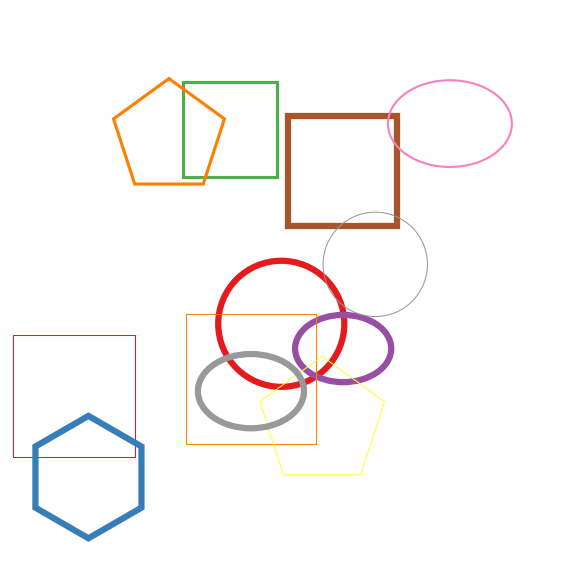[{"shape": "circle", "thickness": 3, "radius": 0.55, "center": [0.487, 0.438]}, {"shape": "square", "thickness": 0.5, "radius": 0.53, "center": [0.128, 0.314]}, {"shape": "hexagon", "thickness": 3, "radius": 0.53, "center": [0.153, 0.173]}, {"shape": "square", "thickness": 1.5, "radius": 0.41, "center": [0.399, 0.775]}, {"shape": "oval", "thickness": 3, "radius": 0.42, "center": [0.594, 0.396]}, {"shape": "pentagon", "thickness": 1.5, "radius": 0.5, "center": [0.293, 0.762]}, {"shape": "square", "thickness": 0.5, "radius": 0.56, "center": [0.435, 0.343]}, {"shape": "pentagon", "thickness": 0.5, "radius": 0.57, "center": [0.558, 0.269]}, {"shape": "square", "thickness": 3, "radius": 0.47, "center": [0.593, 0.703]}, {"shape": "oval", "thickness": 1, "radius": 0.54, "center": [0.779, 0.785]}, {"shape": "circle", "thickness": 0.5, "radius": 0.45, "center": [0.65, 0.541]}, {"shape": "oval", "thickness": 3, "radius": 0.46, "center": [0.435, 0.322]}]